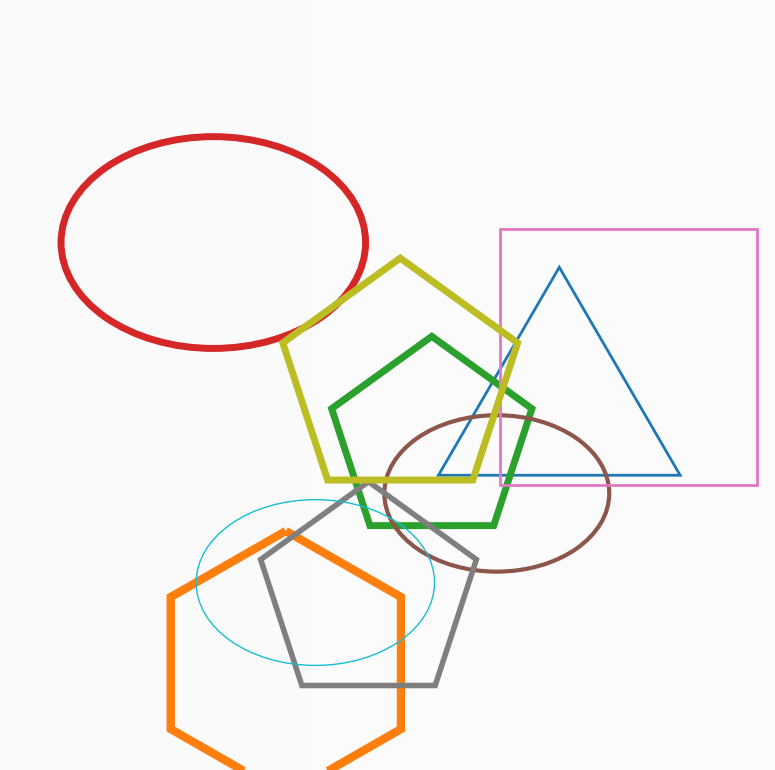[{"shape": "triangle", "thickness": 1, "radius": 0.9, "center": [0.722, 0.473]}, {"shape": "hexagon", "thickness": 3, "radius": 0.86, "center": [0.369, 0.139]}, {"shape": "pentagon", "thickness": 2.5, "radius": 0.68, "center": [0.557, 0.427]}, {"shape": "oval", "thickness": 2.5, "radius": 0.98, "center": [0.275, 0.685]}, {"shape": "oval", "thickness": 1.5, "radius": 0.73, "center": [0.641, 0.359]}, {"shape": "square", "thickness": 1, "radius": 0.83, "center": [0.811, 0.537]}, {"shape": "pentagon", "thickness": 2, "radius": 0.73, "center": [0.476, 0.228]}, {"shape": "pentagon", "thickness": 2.5, "radius": 0.8, "center": [0.516, 0.505]}, {"shape": "oval", "thickness": 0.5, "radius": 0.77, "center": [0.407, 0.243]}]